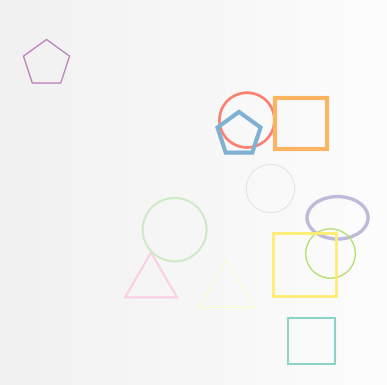[{"shape": "square", "thickness": 1.5, "radius": 0.3, "center": [0.804, 0.114]}, {"shape": "triangle", "thickness": 0.5, "radius": 0.42, "center": [0.584, 0.242]}, {"shape": "oval", "thickness": 2.5, "radius": 0.39, "center": [0.871, 0.434]}, {"shape": "circle", "thickness": 2, "radius": 0.36, "center": [0.637, 0.688]}, {"shape": "pentagon", "thickness": 3, "radius": 0.29, "center": [0.617, 0.651]}, {"shape": "square", "thickness": 3, "radius": 0.34, "center": [0.776, 0.679]}, {"shape": "circle", "thickness": 1, "radius": 0.32, "center": [0.853, 0.342]}, {"shape": "triangle", "thickness": 1.5, "radius": 0.39, "center": [0.39, 0.266]}, {"shape": "circle", "thickness": 0.5, "radius": 0.31, "center": [0.698, 0.51]}, {"shape": "pentagon", "thickness": 1, "radius": 0.31, "center": [0.12, 0.835]}, {"shape": "circle", "thickness": 1.5, "radius": 0.41, "center": [0.451, 0.404]}, {"shape": "square", "thickness": 2, "radius": 0.41, "center": [0.786, 0.314]}]